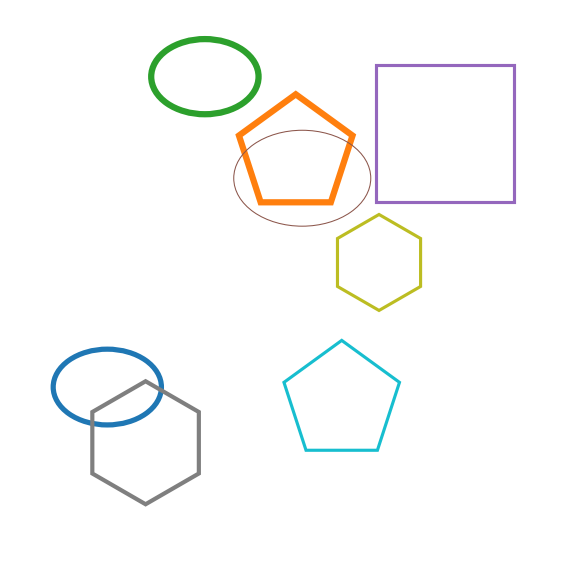[{"shape": "oval", "thickness": 2.5, "radius": 0.47, "center": [0.186, 0.329]}, {"shape": "pentagon", "thickness": 3, "radius": 0.52, "center": [0.512, 0.732]}, {"shape": "oval", "thickness": 3, "radius": 0.46, "center": [0.355, 0.866]}, {"shape": "square", "thickness": 1.5, "radius": 0.59, "center": [0.771, 0.768]}, {"shape": "oval", "thickness": 0.5, "radius": 0.59, "center": [0.523, 0.691]}, {"shape": "hexagon", "thickness": 2, "radius": 0.53, "center": [0.252, 0.232]}, {"shape": "hexagon", "thickness": 1.5, "radius": 0.42, "center": [0.656, 0.545]}, {"shape": "pentagon", "thickness": 1.5, "radius": 0.53, "center": [0.592, 0.305]}]